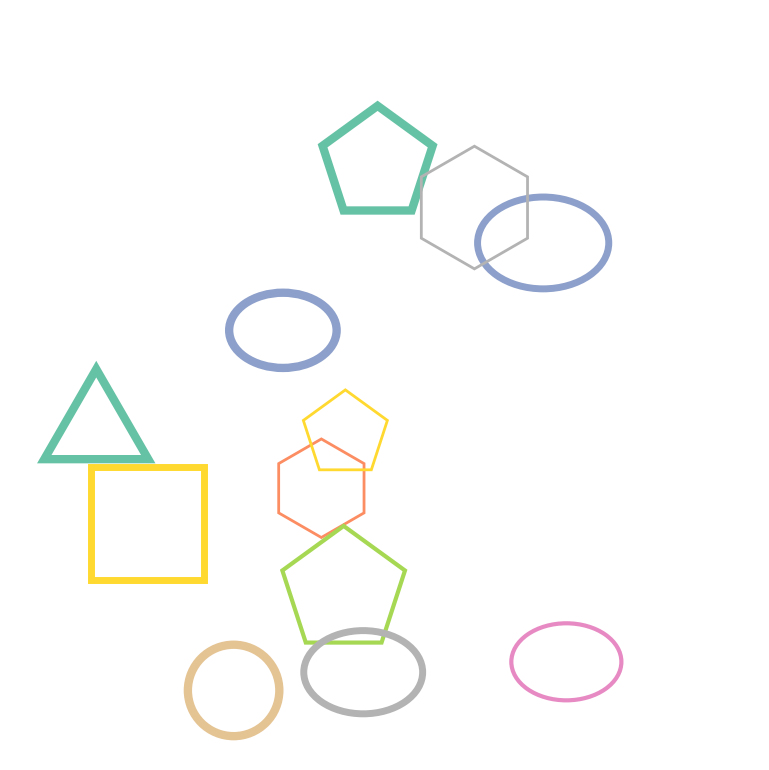[{"shape": "pentagon", "thickness": 3, "radius": 0.38, "center": [0.49, 0.787]}, {"shape": "triangle", "thickness": 3, "radius": 0.39, "center": [0.125, 0.443]}, {"shape": "hexagon", "thickness": 1, "radius": 0.32, "center": [0.417, 0.366]}, {"shape": "oval", "thickness": 3, "radius": 0.35, "center": [0.367, 0.571]}, {"shape": "oval", "thickness": 2.5, "radius": 0.43, "center": [0.705, 0.684]}, {"shape": "oval", "thickness": 1.5, "radius": 0.36, "center": [0.736, 0.141]}, {"shape": "pentagon", "thickness": 1.5, "radius": 0.42, "center": [0.446, 0.233]}, {"shape": "square", "thickness": 2.5, "radius": 0.37, "center": [0.192, 0.32]}, {"shape": "pentagon", "thickness": 1, "radius": 0.29, "center": [0.449, 0.436]}, {"shape": "circle", "thickness": 3, "radius": 0.3, "center": [0.303, 0.103]}, {"shape": "hexagon", "thickness": 1, "radius": 0.4, "center": [0.616, 0.73]}, {"shape": "oval", "thickness": 2.5, "radius": 0.39, "center": [0.472, 0.127]}]